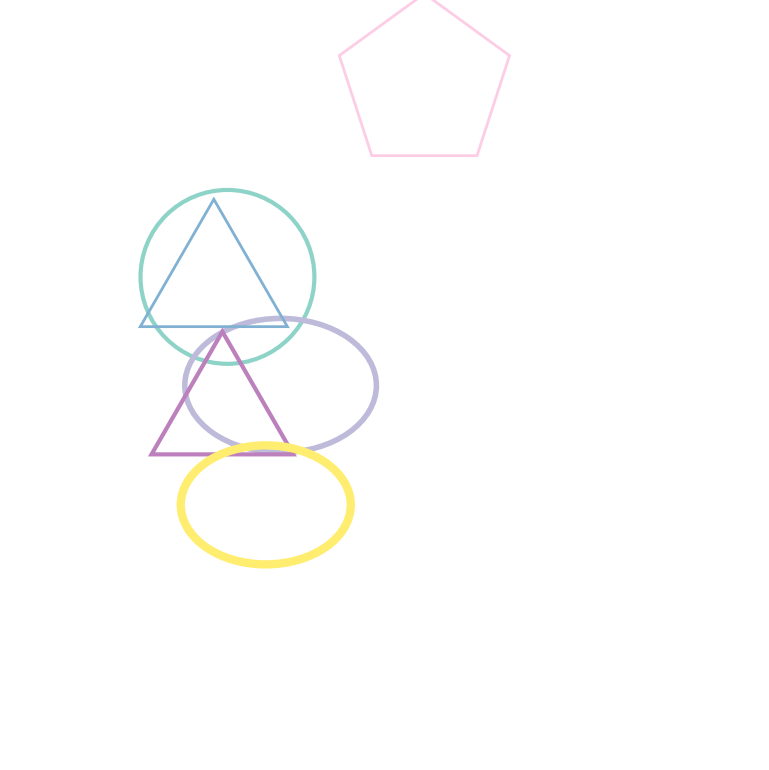[{"shape": "circle", "thickness": 1.5, "radius": 0.56, "center": [0.295, 0.64]}, {"shape": "oval", "thickness": 2, "radius": 0.62, "center": [0.364, 0.499]}, {"shape": "triangle", "thickness": 1, "radius": 0.55, "center": [0.278, 0.631]}, {"shape": "pentagon", "thickness": 1, "radius": 0.58, "center": [0.551, 0.892]}, {"shape": "triangle", "thickness": 1.5, "radius": 0.53, "center": [0.289, 0.463]}, {"shape": "oval", "thickness": 3, "radius": 0.55, "center": [0.345, 0.344]}]